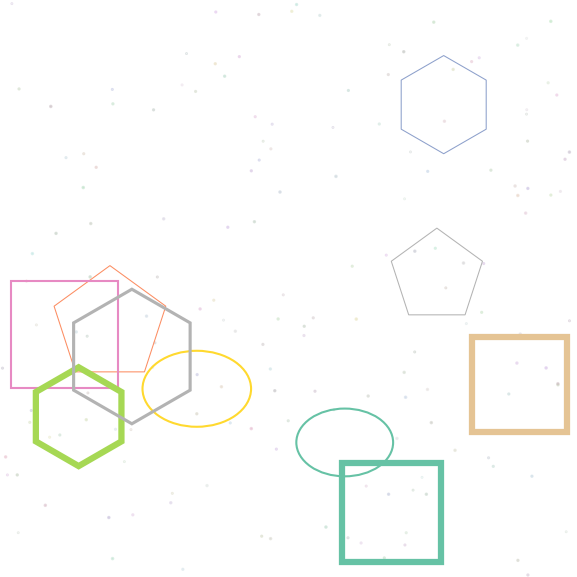[{"shape": "oval", "thickness": 1, "radius": 0.42, "center": [0.597, 0.233]}, {"shape": "square", "thickness": 3, "radius": 0.43, "center": [0.678, 0.112]}, {"shape": "pentagon", "thickness": 0.5, "radius": 0.51, "center": [0.19, 0.437]}, {"shape": "hexagon", "thickness": 0.5, "radius": 0.42, "center": [0.768, 0.818]}, {"shape": "square", "thickness": 1, "radius": 0.47, "center": [0.111, 0.42]}, {"shape": "hexagon", "thickness": 3, "radius": 0.43, "center": [0.136, 0.278]}, {"shape": "oval", "thickness": 1, "radius": 0.47, "center": [0.341, 0.326]}, {"shape": "square", "thickness": 3, "radius": 0.41, "center": [0.899, 0.333]}, {"shape": "hexagon", "thickness": 1.5, "radius": 0.58, "center": [0.228, 0.382]}, {"shape": "pentagon", "thickness": 0.5, "radius": 0.42, "center": [0.756, 0.521]}]